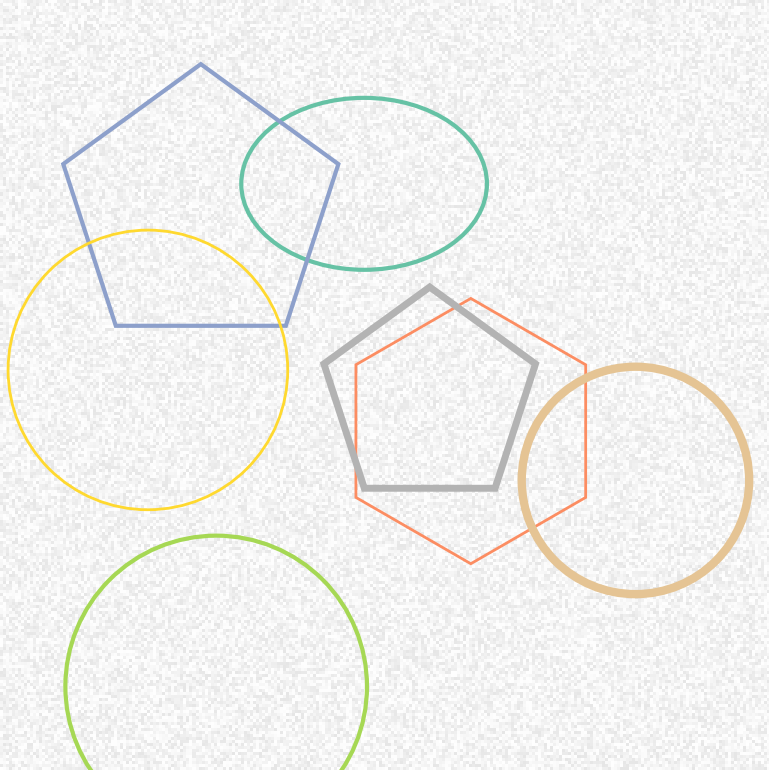[{"shape": "oval", "thickness": 1.5, "radius": 0.8, "center": [0.473, 0.761]}, {"shape": "hexagon", "thickness": 1, "radius": 0.86, "center": [0.611, 0.44]}, {"shape": "pentagon", "thickness": 1.5, "radius": 0.94, "center": [0.261, 0.729]}, {"shape": "circle", "thickness": 1.5, "radius": 0.98, "center": [0.281, 0.108]}, {"shape": "circle", "thickness": 1, "radius": 0.91, "center": [0.192, 0.52]}, {"shape": "circle", "thickness": 3, "radius": 0.74, "center": [0.825, 0.376]}, {"shape": "pentagon", "thickness": 2.5, "radius": 0.72, "center": [0.558, 0.483]}]